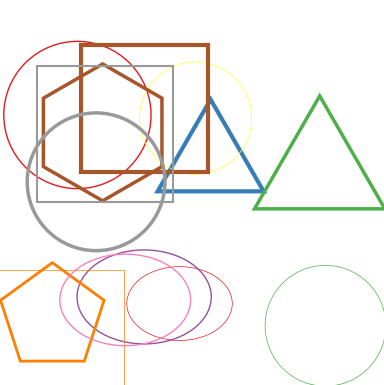[{"shape": "circle", "thickness": 1, "radius": 0.96, "center": [0.201, 0.701]}, {"shape": "oval", "thickness": 0.5, "radius": 0.68, "center": [0.466, 0.212]}, {"shape": "triangle", "thickness": 3, "radius": 0.79, "center": [0.547, 0.583]}, {"shape": "triangle", "thickness": 2.5, "radius": 0.98, "center": [0.83, 0.555]}, {"shape": "circle", "thickness": 0.5, "radius": 0.78, "center": [0.845, 0.154]}, {"shape": "oval", "thickness": 1, "radius": 0.87, "center": [0.374, 0.229]}, {"shape": "pentagon", "thickness": 2, "radius": 0.71, "center": [0.136, 0.176]}, {"shape": "square", "thickness": 0.5, "radius": 0.83, "center": [0.158, 0.134]}, {"shape": "circle", "thickness": 0.5, "radius": 0.73, "center": [0.508, 0.693]}, {"shape": "square", "thickness": 3, "radius": 0.82, "center": [0.375, 0.718]}, {"shape": "hexagon", "thickness": 2.5, "radius": 0.89, "center": [0.267, 0.656]}, {"shape": "oval", "thickness": 1, "radius": 0.85, "center": [0.325, 0.221]}, {"shape": "square", "thickness": 1.5, "radius": 0.88, "center": [0.273, 0.652]}, {"shape": "circle", "thickness": 2.5, "radius": 0.89, "center": [0.25, 0.528]}]